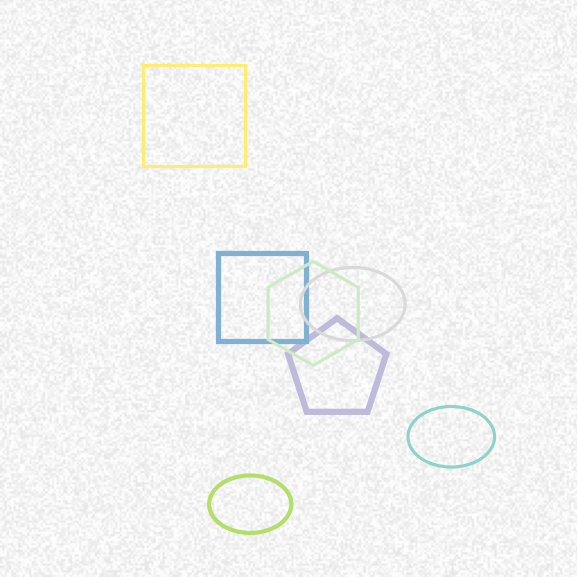[{"shape": "oval", "thickness": 1.5, "radius": 0.37, "center": [0.781, 0.243]}, {"shape": "pentagon", "thickness": 3, "radius": 0.45, "center": [0.584, 0.358]}, {"shape": "square", "thickness": 2.5, "radius": 0.38, "center": [0.454, 0.484]}, {"shape": "oval", "thickness": 2, "radius": 0.36, "center": [0.433, 0.126]}, {"shape": "oval", "thickness": 1.5, "radius": 0.45, "center": [0.611, 0.473]}, {"shape": "hexagon", "thickness": 1.5, "radius": 0.45, "center": [0.542, 0.456]}, {"shape": "square", "thickness": 1.5, "radius": 0.44, "center": [0.336, 0.799]}]